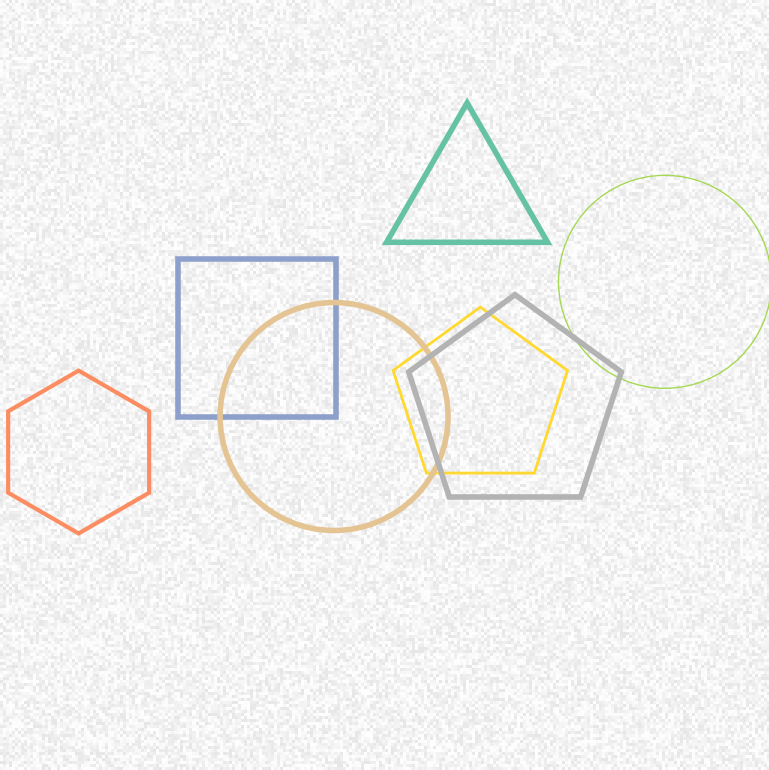[{"shape": "triangle", "thickness": 2, "radius": 0.6, "center": [0.607, 0.746]}, {"shape": "hexagon", "thickness": 1.5, "radius": 0.53, "center": [0.102, 0.413]}, {"shape": "square", "thickness": 2, "radius": 0.51, "center": [0.334, 0.561]}, {"shape": "circle", "thickness": 0.5, "radius": 0.69, "center": [0.864, 0.634]}, {"shape": "pentagon", "thickness": 1, "radius": 0.6, "center": [0.624, 0.482]}, {"shape": "circle", "thickness": 2, "radius": 0.74, "center": [0.434, 0.459]}, {"shape": "pentagon", "thickness": 2, "radius": 0.73, "center": [0.669, 0.472]}]